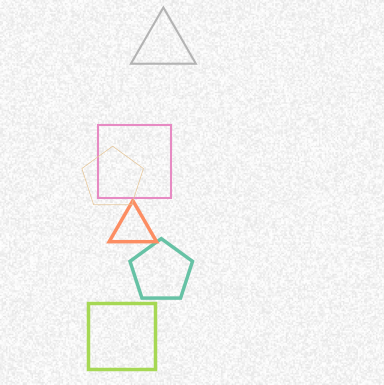[{"shape": "pentagon", "thickness": 2.5, "radius": 0.43, "center": [0.419, 0.295]}, {"shape": "triangle", "thickness": 2.5, "radius": 0.36, "center": [0.345, 0.408]}, {"shape": "square", "thickness": 1.5, "radius": 0.47, "center": [0.349, 0.58]}, {"shape": "square", "thickness": 2.5, "radius": 0.43, "center": [0.316, 0.128]}, {"shape": "pentagon", "thickness": 0.5, "radius": 0.42, "center": [0.293, 0.536]}, {"shape": "triangle", "thickness": 1.5, "radius": 0.49, "center": [0.424, 0.883]}]